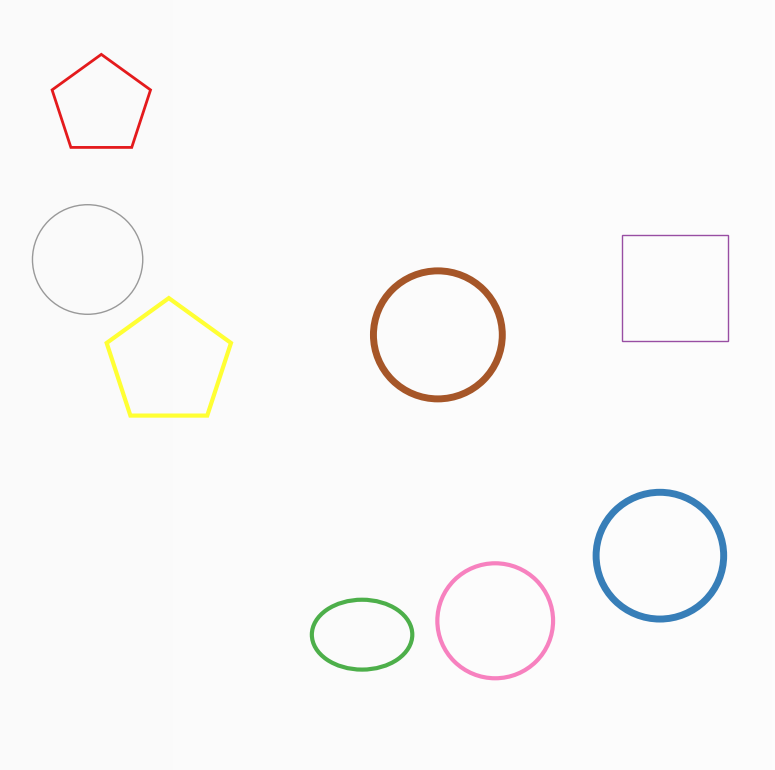[{"shape": "pentagon", "thickness": 1, "radius": 0.33, "center": [0.131, 0.863]}, {"shape": "circle", "thickness": 2.5, "radius": 0.41, "center": [0.851, 0.278]}, {"shape": "oval", "thickness": 1.5, "radius": 0.32, "center": [0.467, 0.176]}, {"shape": "square", "thickness": 0.5, "radius": 0.34, "center": [0.871, 0.626]}, {"shape": "pentagon", "thickness": 1.5, "radius": 0.42, "center": [0.218, 0.529]}, {"shape": "circle", "thickness": 2.5, "radius": 0.42, "center": [0.565, 0.565]}, {"shape": "circle", "thickness": 1.5, "radius": 0.37, "center": [0.639, 0.194]}, {"shape": "circle", "thickness": 0.5, "radius": 0.36, "center": [0.113, 0.663]}]